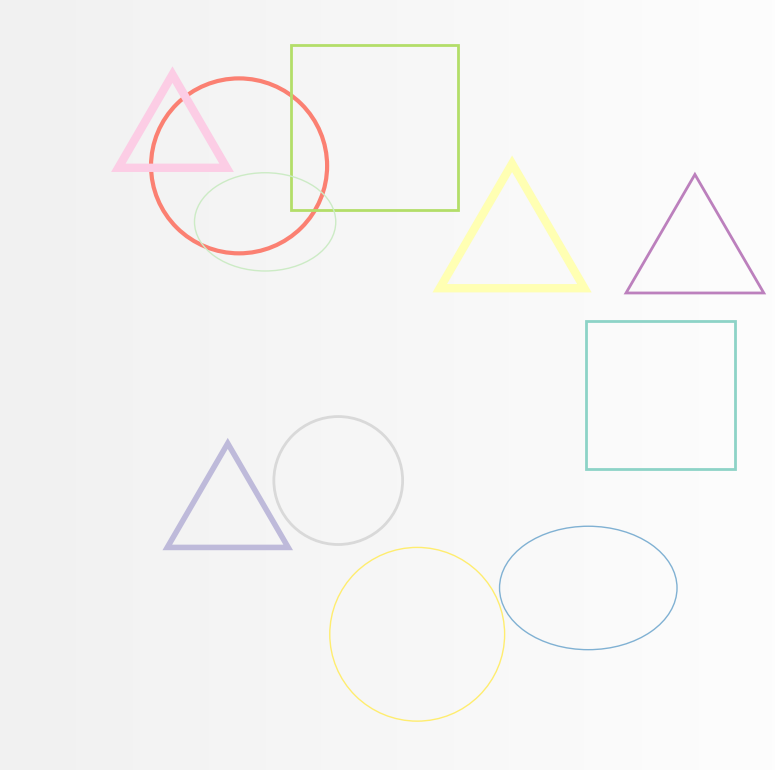[{"shape": "square", "thickness": 1, "radius": 0.48, "center": [0.852, 0.487]}, {"shape": "triangle", "thickness": 3, "radius": 0.54, "center": [0.661, 0.68]}, {"shape": "triangle", "thickness": 2, "radius": 0.45, "center": [0.294, 0.334]}, {"shape": "circle", "thickness": 1.5, "radius": 0.57, "center": [0.308, 0.785]}, {"shape": "oval", "thickness": 0.5, "radius": 0.57, "center": [0.759, 0.236]}, {"shape": "square", "thickness": 1, "radius": 0.54, "center": [0.484, 0.834]}, {"shape": "triangle", "thickness": 3, "radius": 0.4, "center": [0.223, 0.822]}, {"shape": "circle", "thickness": 1, "radius": 0.42, "center": [0.436, 0.376]}, {"shape": "triangle", "thickness": 1, "radius": 0.51, "center": [0.897, 0.671]}, {"shape": "oval", "thickness": 0.5, "radius": 0.46, "center": [0.342, 0.712]}, {"shape": "circle", "thickness": 0.5, "radius": 0.56, "center": [0.538, 0.176]}]